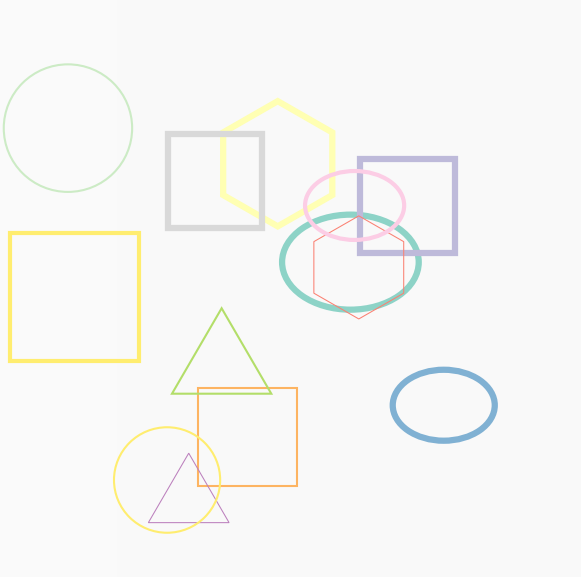[{"shape": "oval", "thickness": 3, "radius": 0.59, "center": [0.603, 0.545]}, {"shape": "hexagon", "thickness": 3, "radius": 0.54, "center": [0.478, 0.716]}, {"shape": "square", "thickness": 3, "radius": 0.41, "center": [0.701, 0.642]}, {"shape": "hexagon", "thickness": 0.5, "radius": 0.45, "center": [0.617, 0.536]}, {"shape": "oval", "thickness": 3, "radius": 0.44, "center": [0.763, 0.297]}, {"shape": "square", "thickness": 1, "radius": 0.43, "center": [0.426, 0.243]}, {"shape": "triangle", "thickness": 1, "radius": 0.49, "center": [0.381, 0.367]}, {"shape": "oval", "thickness": 2, "radius": 0.43, "center": [0.61, 0.643]}, {"shape": "square", "thickness": 3, "radius": 0.41, "center": [0.369, 0.685]}, {"shape": "triangle", "thickness": 0.5, "radius": 0.4, "center": [0.325, 0.134]}, {"shape": "circle", "thickness": 1, "radius": 0.55, "center": [0.117, 0.777]}, {"shape": "circle", "thickness": 1, "radius": 0.46, "center": [0.287, 0.168]}, {"shape": "square", "thickness": 2, "radius": 0.56, "center": [0.128, 0.485]}]